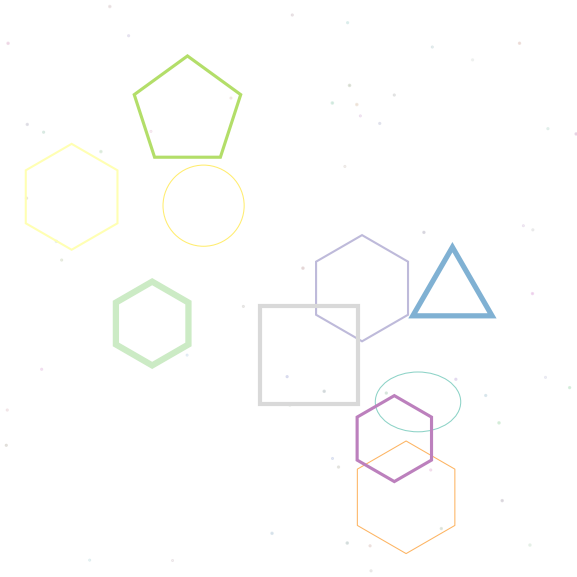[{"shape": "oval", "thickness": 0.5, "radius": 0.37, "center": [0.724, 0.303]}, {"shape": "hexagon", "thickness": 1, "radius": 0.46, "center": [0.124, 0.658]}, {"shape": "hexagon", "thickness": 1, "radius": 0.46, "center": [0.627, 0.5]}, {"shape": "triangle", "thickness": 2.5, "radius": 0.4, "center": [0.783, 0.492]}, {"shape": "hexagon", "thickness": 0.5, "radius": 0.49, "center": [0.703, 0.138]}, {"shape": "pentagon", "thickness": 1.5, "radius": 0.48, "center": [0.325, 0.805]}, {"shape": "square", "thickness": 2, "radius": 0.42, "center": [0.535, 0.385]}, {"shape": "hexagon", "thickness": 1.5, "radius": 0.37, "center": [0.683, 0.24]}, {"shape": "hexagon", "thickness": 3, "radius": 0.36, "center": [0.264, 0.439]}, {"shape": "circle", "thickness": 0.5, "radius": 0.35, "center": [0.353, 0.643]}]